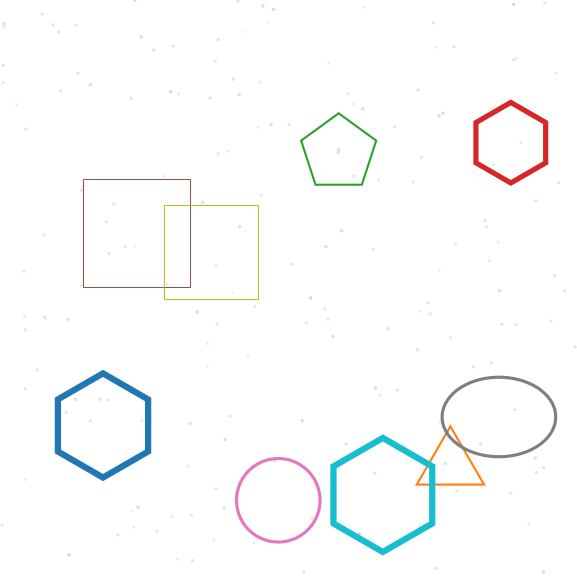[{"shape": "hexagon", "thickness": 3, "radius": 0.45, "center": [0.178, 0.262]}, {"shape": "triangle", "thickness": 1, "radius": 0.34, "center": [0.78, 0.194]}, {"shape": "pentagon", "thickness": 1, "radius": 0.34, "center": [0.586, 0.735]}, {"shape": "hexagon", "thickness": 2.5, "radius": 0.35, "center": [0.885, 0.752]}, {"shape": "square", "thickness": 0.5, "radius": 0.47, "center": [0.236, 0.595]}, {"shape": "circle", "thickness": 1.5, "radius": 0.36, "center": [0.482, 0.133]}, {"shape": "oval", "thickness": 1.5, "radius": 0.49, "center": [0.864, 0.277]}, {"shape": "square", "thickness": 0.5, "radius": 0.41, "center": [0.365, 0.563]}, {"shape": "hexagon", "thickness": 3, "radius": 0.49, "center": [0.663, 0.142]}]